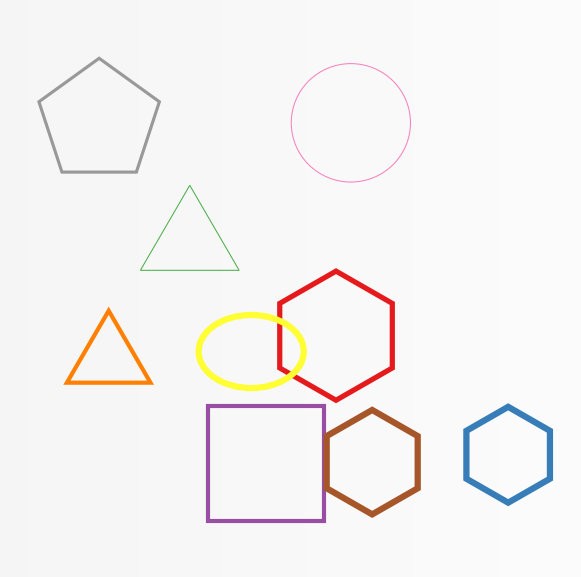[{"shape": "hexagon", "thickness": 2.5, "radius": 0.56, "center": [0.578, 0.418]}, {"shape": "hexagon", "thickness": 3, "radius": 0.41, "center": [0.874, 0.212]}, {"shape": "triangle", "thickness": 0.5, "radius": 0.49, "center": [0.326, 0.58]}, {"shape": "square", "thickness": 2, "radius": 0.5, "center": [0.457, 0.196]}, {"shape": "triangle", "thickness": 2, "radius": 0.42, "center": [0.187, 0.378]}, {"shape": "oval", "thickness": 3, "radius": 0.45, "center": [0.432, 0.39]}, {"shape": "hexagon", "thickness": 3, "radius": 0.45, "center": [0.64, 0.199]}, {"shape": "circle", "thickness": 0.5, "radius": 0.51, "center": [0.604, 0.786]}, {"shape": "pentagon", "thickness": 1.5, "radius": 0.54, "center": [0.171, 0.789]}]